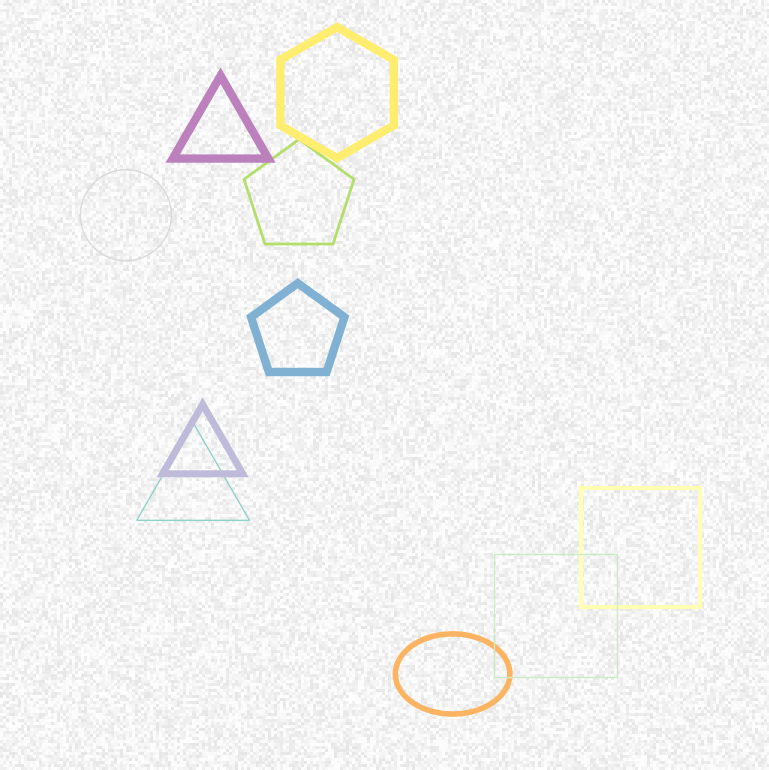[{"shape": "triangle", "thickness": 0.5, "radius": 0.42, "center": [0.251, 0.367]}, {"shape": "square", "thickness": 1.5, "radius": 0.39, "center": [0.832, 0.289]}, {"shape": "triangle", "thickness": 2.5, "radius": 0.3, "center": [0.263, 0.415]}, {"shape": "pentagon", "thickness": 3, "radius": 0.32, "center": [0.387, 0.568]}, {"shape": "oval", "thickness": 2, "radius": 0.37, "center": [0.588, 0.125]}, {"shape": "pentagon", "thickness": 1, "radius": 0.38, "center": [0.388, 0.744]}, {"shape": "circle", "thickness": 0.5, "radius": 0.3, "center": [0.163, 0.721]}, {"shape": "triangle", "thickness": 3, "radius": 0.36, "center": [0.286, 0.83]}, {"shape": "square", "thickness": 0.5, "radius": 0.4, "center": [0.722, 0.2]}, {"shape": "hexagon", "thickness": 3, "radius": 0.43, "center": [0.438, 0.88]}]